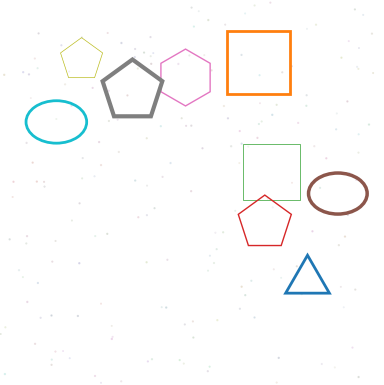[{"shape": "triangle", "thickness": 2, "radius": 0.33, "center": [0.799, 0.271]}, {"shape": "square", "thickness": 2, "radius": 0.41, "center": [0.671, 0.839]}, {"shape": "square", "thickness": 0.5, "radius": 0.37, "center": [0.705, 0.553]}, {"shape": "pentagon", "thickness": 1, "radius": 0.36, "center": [0.688, 0.421]}, {"shape": "oval", "thickness": 2.5, "radius": 0.38, "center": [0.878, 0.497]}, {"shape": "hexagon", "thickness": 1, "radius": 0.37, "center": [0.482, 0.799]}, {"shape": "pentagon", "thickness": 3, "radius": 0.41, "center": [0.344, 0.764]}, {"shape": "pentagon", "thickness": 0.5, "radius": 0.29, "center": [0.212, 0.845]}, {"shape": "oval", "thickness": 2, "radius": 0.39, "center": [0.146, 0.683]}]